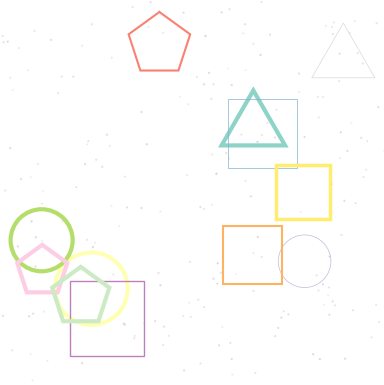[{"shape": "triangle", "thickness": 3, "radius": 0.48, "center": [0.658, 0.67]}, {"shape": "circle", "thickness": 3, "radius": 0.47, "center": [0.237, 0.25]}, {"shape": "circle", "thickness": 0.5, "radius": 0.34, "center": [0.791, 0.321]}, {"shape": "pentagon", "thickness": 1.5, "radius": 0.42, "center": [0.414, 0.885]}, {"shape": "square", "thickness": 0.5, "radius": 0.45, "center": [0.682, 0.654]}, {"shape": "square", "thickness": 1.5, "radius": 0.38, "center": [0.656, 0.337]}, {"shape": "circle", "thickness": 3, "radius": 0.4, "center": [0.108, 0.376]}, {"shape": "pentagon", "thickness": 3, "radius": 0.34, "center": [0.11, 0.296]}, {"shape": "triangle", "thickness": 0.5, "radius": 0.47, "center": [0.892, 0.845]}, {"shape": "square", "thickness": 1, "radius": 0.49, "center": [0.278, 0.174]}, {"shape": "pentagon", "thickness": 3, "radius": 0.39, "center": [0.21, 0.229]}, {"shape": "square", "thickness": 2.5, "radius": 0.35, "center": [0.787, 0.502]}]